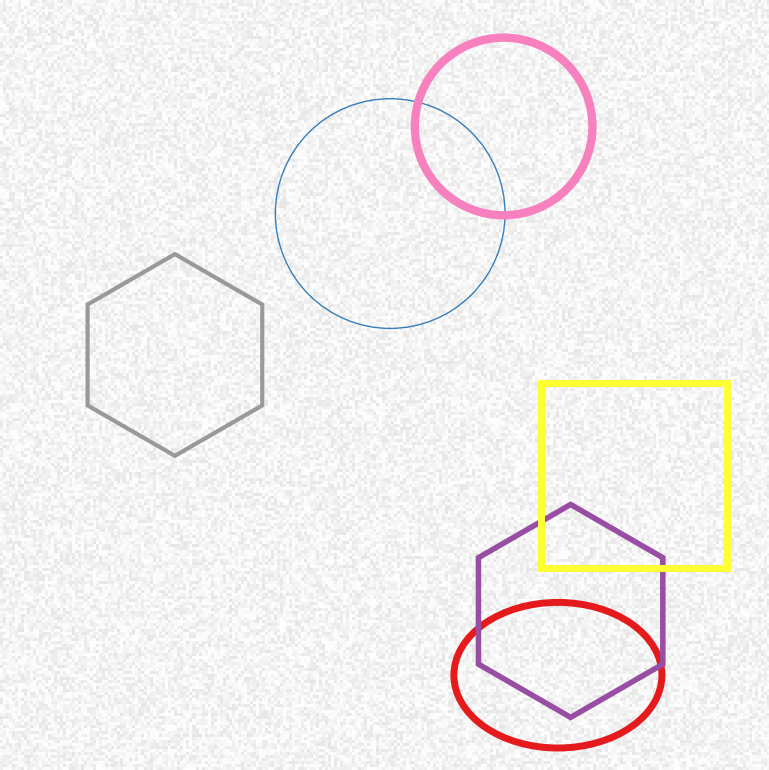[{"shape": "oval", "thickness": 2.5, "radius": 0.68, "center": [0.725, 0.123]}, {"shape": "circle", "thickness": 0.5, "radius": 0.75, "center": [0.507, 0.723]}, {"shape": "hexagon", "thickness": 2, "radius": 0.69, "center": [0.741, 0.207]}, {"shape": "square", "thickness": 2.5, "radius": 0.6, "center": [0.823, 0.383]}, {"shape": "circle", "thickness": 3, "radius": 0.58, "center": [0.654, 0.836]}, {"shape": "hexagon", "thickness": 1.5, "radius": 0.65, "center": [0.227, 0.539]}]